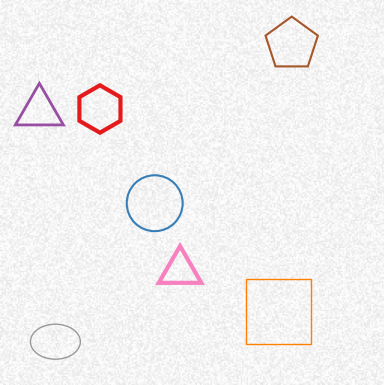[{"shape": "hexagon", "thickness": 3, "radius": 0.31, "center": [0.26, 0.717]}, {"shape": "circle", "thickness": 1.5, "radius": 0.36, "center": [0.402, 0.472]}, {"shape": "triangle", "thickness": 2, "radius": 0.36, "center": [0.102, 0.712]}, {"shape": "square", "thickness": 1, "radius": 0.42, "center": [0.724, 0.19]}, {"shape": "pentagon", "thickness": 1.5, "radius": 0.36, "center": [0.758, 0.885]}, {"shape": "triangle", "thickness": 3, "radius": 0.32, "center": [0.468, 0.297]}, {"shape": "oval", "thickness": 1, "radius": 0.32, "center": [0.144, 0.112]}]